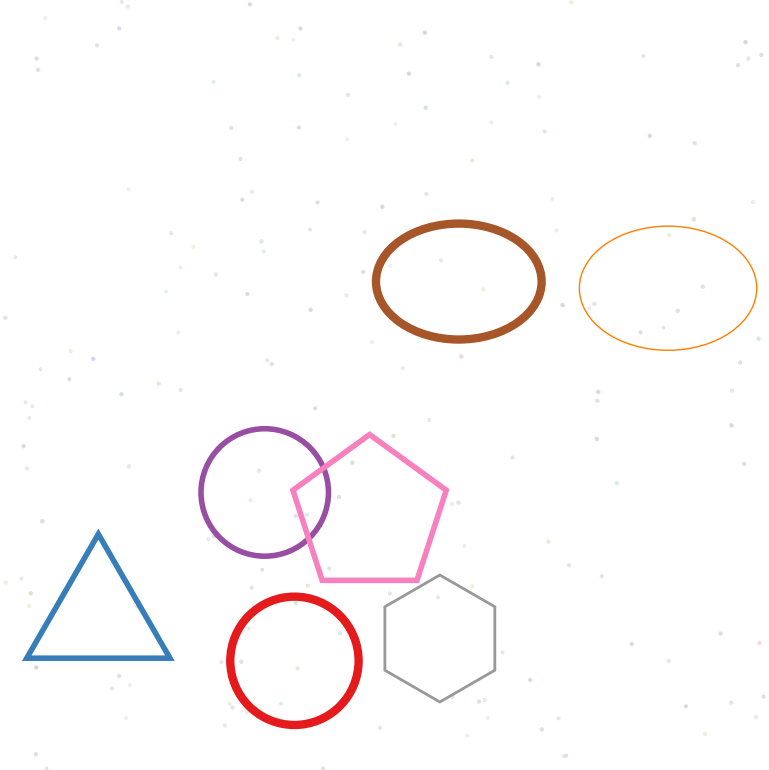[{"shape": "circle", "thickness": 3, "radius": 0.42, "center": [0.382, 0.142]}, {"shape": "triangle", "thickness": 2, "radius": 0.54, "center": [0.128, 0.199]}, {"shape": "circle", "thickness": 2, "radius": 0.41, "center": [0.344, 0.36]}, {"shape": "oval", "thickness": 0.5, "radius": 0.58, "center": [0.868, 0.626]}, {"shape": "oval", "thickness": 3, "radius": 0.54, "center": [0.596, 0.634]}, {"shape": "pentagon", "thickness": 2, "radius": 0.52, "center": [0.48, 0.331]}, {"shape": "hexagon", "thickness": 1, "radius": 0.41, "center": [0.571, 0.171]}]